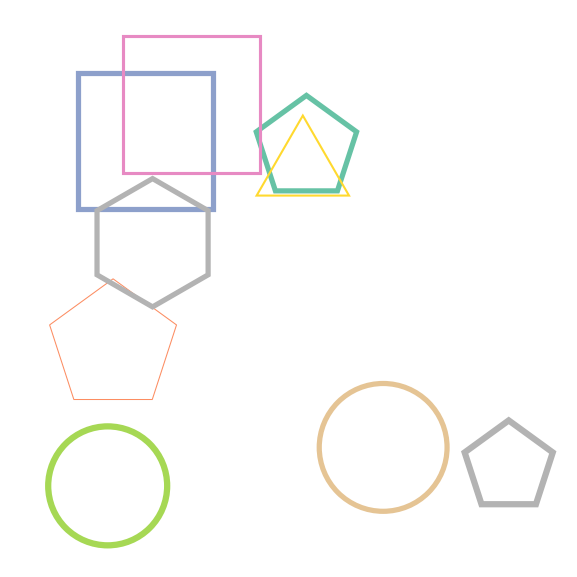[{"shape": "pentagon", "thickness": 2.5, "radius": 0.46, "center": [0.531, 0.743]}, {"shape": "pentagon", "thickness": 0.5, "radius": 0.58, "center": [0.196, 0.401]}, {"shape": "square", "thickness": 2.5, "radius": 0.59, "center": [0.252, 0.755]}, {"shape": "square", "thickness": 1.5, "radius": 0.59, "center": [0.332, 0.819]}, {"shape": "circle", "thickness": 3, "radius": 0.52, "center": [0.186, 0.158]}, {"shape": "triangle", "thickness": 1, "radius": 0.46, "center": [0.524, 0.707]}, {"shape": "circle", "thickness": 2.5, "radius": 0.55, "center": [0.663, 0.224]}, {"shape": "hexagon", "thickness": 2.5, "radius": 0.56, "center": [0.264, 0.579]}, {"shape": "pentagon", "thickness": 3, "radius": 0.4, "center": [0.881, 0.191]}]